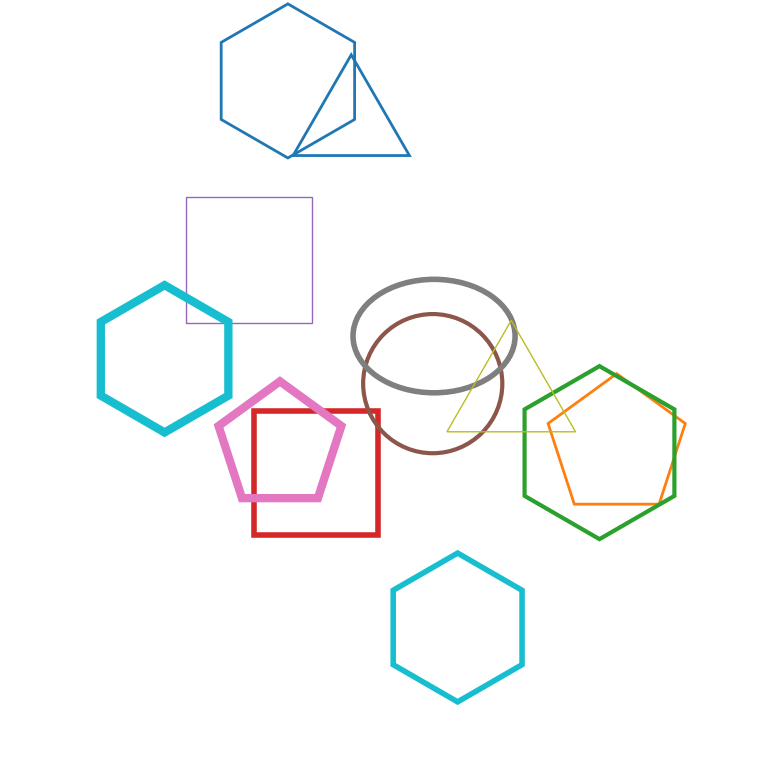[{"shape": "triangle", "thickness": 1, "radius": 0.44, "center": [0.456, 0.842]}, {"shape": "hexagon", "thickness": 1, "radius": 0.5, "center": [0.374, 0.895]}, {"shape": "pentagon", "thickness": 1, "radius": 0.47, "center": [0.801, 0.421]}, {"shape": "hexagon", "thickness": 1.5, "radius": 0.56, "center": [0.779, 0.412]}, {"shape": "square", "thickness": 2, "radius": 0.4, "center": [0.41, 0.386]}, {"shape": "square", "thickness": 0.5, "radius": 0.41, "center": [0.323, 0.663]}, {"shape": "circle", "thickness": 1.5, "radius": 0.45, "center": [0.562, 0.502]}, {"shape": "pentagon", "thickness": 3, "radius": 0.42, "center": [0.364, 0.421]}, {"shape": "oval", "thickness": 2, "radius": 0.53, "center": [0.564, 0.564]}, {"shape": "triangle", "thickness": 0.5, "radius": 0.48, "center": [0.664, 0.487]}, {"shape": "hexagon", "thickness": 3, "radius": 0.48, "center": [0.214, 0.534]}, {"shape": "hexagon", "thickness": 2, "radius": 0.48, "center": [0.594, 0.185]}]